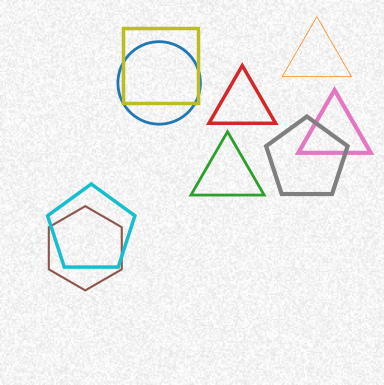[{"shape": "circle", "thickness": 2, "radius": 0.54, "center": [0.413, 0.785]}, {"shape": "triangle", "thickness": 0.5, "radius": 0.52, "center": [0.823, 0.853]}, {"shape": "triangle", "thickness": 2, "radius": 0.55, "center": [0.591, 0.548]}, {"shape": "triangle", "thickness": 2.5, "radius": 0.5, "center": [0.629, 0.73]}, {"shape": "hexagon", "thickness": 1.5, "radius": 0.55, "center": [0.222, 0.355]}, {"shape": "triangle", "thickness": 3, "radius": 0.54, "center": [0.869, 0.657]}, {"shape": "pentagon", "thickness": 3, "radius": 0.56, "center": [0.797, 0.586]}, {"shape": "square", "thickness": 2.5, "radius": 0.49, "center": [0.416, 0.83]}, {"shape": "pentagon", "thickness": 2.5, "radius": 0.6, "center": [0.237, 0.403]}]